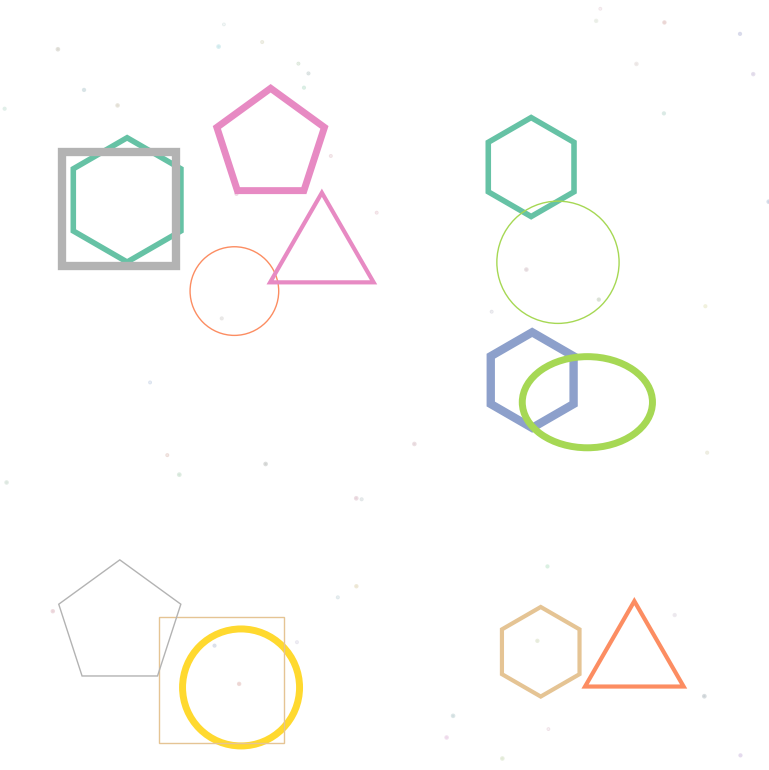[{"shape": "hexagon", "thickness": 2, "radius": 0.32, "center": [0.69, 0.783]}, {"shape": "hexagon", "thickness": 2, "radius": 0.4, "center": [0.165, 0.74]}, {"shape": "circle", "thickness": 0.5, "radius": 0.29, "center": [0.304, 0.622]}, {"shape": "triangle", "thickness": 1.5, "radius": 0.37, "center": [0.824, 0.145]}, {"shape": "hexagon", "thickness": 3, "radius": 0.31, "center": [0.691, 0.506]}, {"shape": "triangle", "thickness": 1.5, "radius": 0.39, "center": [0.418, 0.672]}, {"shape": "pentagon", "thickness": 2.5, "radius": 0.37, "center": [0.351, 0.812]}, {"shape": "oval", "thickness": 2.5, "radius": 0.42, "center": [0.763, 0.478]}, {"shape": "circle", "thickness": 0.5, "radius": 0.4, "center": [0.725, 0.659]}, {"shape": "circle", "thickness": 2.5, "radius": 0.38, "center": [0.313, 0.107]}, {"shape": "hexagon", "thickness": 1.5, "radius": 0.29, "center": [0.702, 0.154]}, {"shape": "square", "thickness": 0.5, "radius": 0.41, "center": [0.288, 0.117]}, {"shape": "square", "thickness": 3, "radius": 0.37, "center": [0.154, 0.729]}, {"shape": "pentagon", "thickness": 0.5, "radius": 0.42, "center": [0.156, 0.19]}]